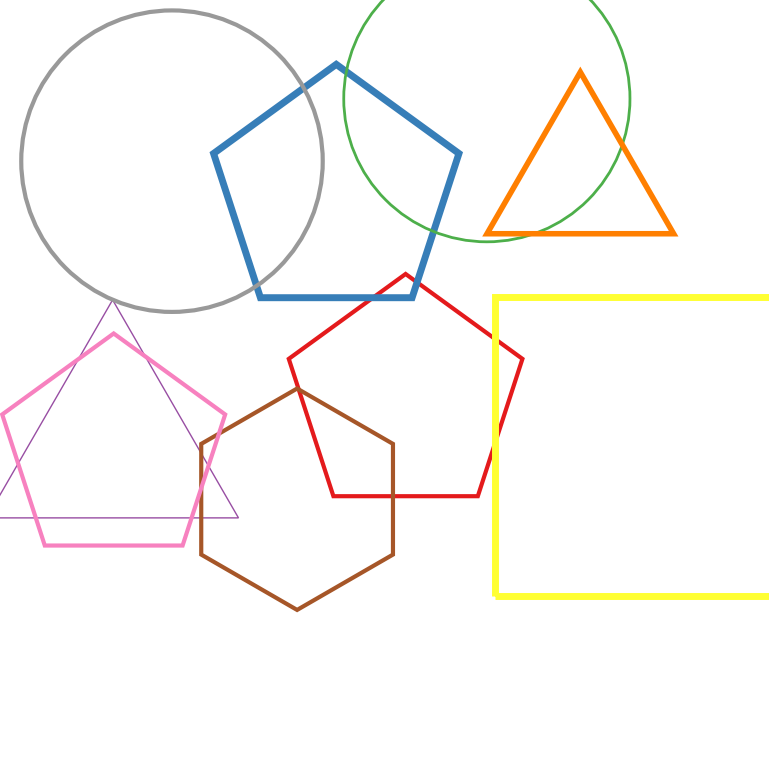[{"shape": "pentagon", "thickness": 1.5, "radius": 0.8, "center": [0.527, 0.485]}, {"shape": "pentagon", "thickness": 2.5, "radius": 0.84, "center": [0.437, 0.749]}, {"shape": "circle", "thickness": 1, "radius": 0.93, "center": [0.632, 0.872]}, {"shape": "triangle", "thickness": 0.5, "radius": 0.94, "center": [0.146, 0.422]}, {"shape": "triangle", "thickness": 2, "radius": 0.7, "center": [0.754, 0.766]}, {"shape": "square", "thickness": 2.5, "radius": 0.97, "center": [0.837, 0.42]}, {"shape": "hexagon", "thickness": 1.5, "radius": 0.72, "center": [0.386, 0.352]}, {"shape": "pentagon", "thickness": 1.5, "radius": 0.76, "center": [0.148, 0.415]}, {"shape": "circle", "thickness": 1.5, "radius": 0.98, "center": [0.223, 0.791]}]